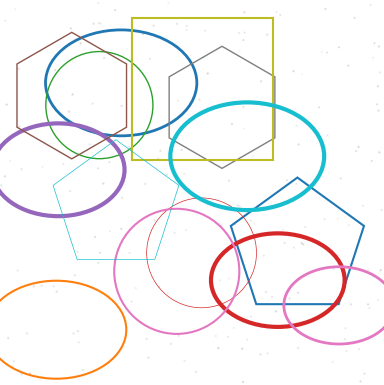[{"shape": "pentagon", "thickness": 1.5, "radius": 0.91, "center": [0.772, 0.357]}, {"shape": "oval", "thickness": 2, "radius": 0.98, "center": [0.315, 0.785]}, {"shape": "oval", "thickness": 1.5, "radius": 0.91, "center": [0.146, 0.144]}, {"shape": "circle", "thickness": 1, "radius": 0.7, "center": [0.258, 0.727]}, {"shape": "circle", "thickness": 0.5, "radius": 0.71, "center": [0.524, 0.343]}, {"shape": "oval", "thickness": 3, "radius": 0.87, "center": [0.722, 0.272]}, {"shape": "oval", "thickness": 3, "radius": 0.86, "center": [0.151, 0.559]}, {"shape": "hexagon", "thickness": 1, "radius": 0.82, "center": [0.186, 0.752]}, {"shape": "oval", "thickness": 2, "radius": 0.72, "center": [0.881, 0.207]}, {"shape": "circle", "thickness": 1.5, "radius": 0.81, "center": [0.459, 0.295]}, {"shape": "hexagon", "thickness": 1, "radius": 0.79, "center": [0.577, 0.721]}, {"shape": "square", "thickness": 1.5, "radius": 0.92, "center": [0.526, 0.768]}, {"shape": "pentagon", "thickness": 0.5, "radius": 0.86, "center": [0.301, 0.465]}, {"shape": "oval", "thickness": 3, "radius": 1.0, "center": [0.642, 0.594]}]